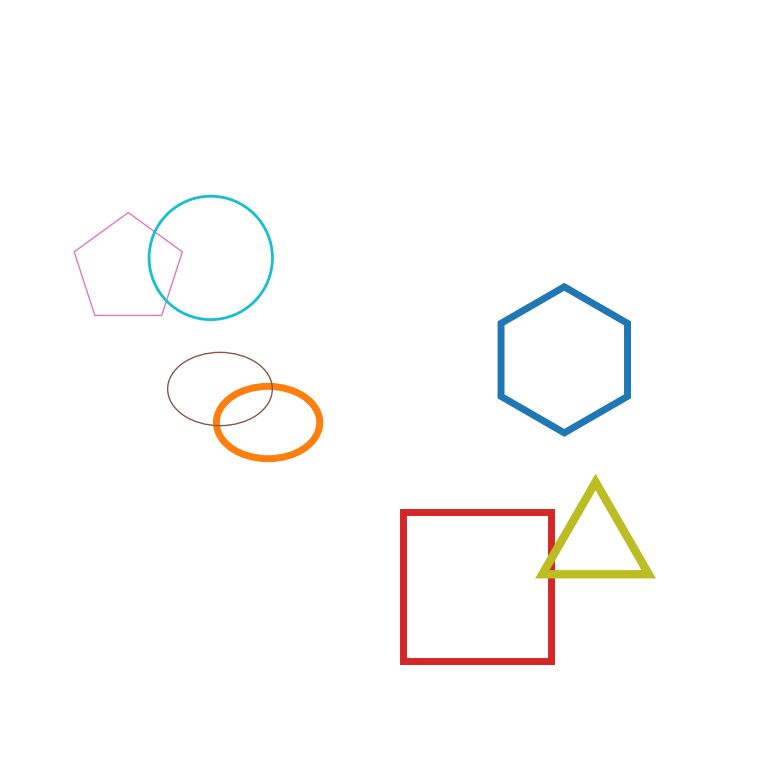[{"shape": "hexagon", "thickness": 2.5, "radius": 0.47, "center": [0.733, 0.533]}, {"shape": "oval", "thickness": 2.5, "radius": 0.34, "center": [0.348, 0.451]}, {"shape": "square", "thickness": 2.5, "radius": 0.48, "center": [0.619, 0.238]}, {"shape": "oval", "thickness": 0.5, "radius": 0.34, "center": [0.286, 0.495]}, {"shape": "pentagon", "thickness": 0.5, "radius": 0.37, "center": [0.167, 0.65]}, {"shape": "triangle", "thickness": 3, "radius": 0.4, "center": [0.773, 0.294]}, {"shape": "circle", "thickness": 1, "radius": 0.4, "center": [0.274, 0.665]}]